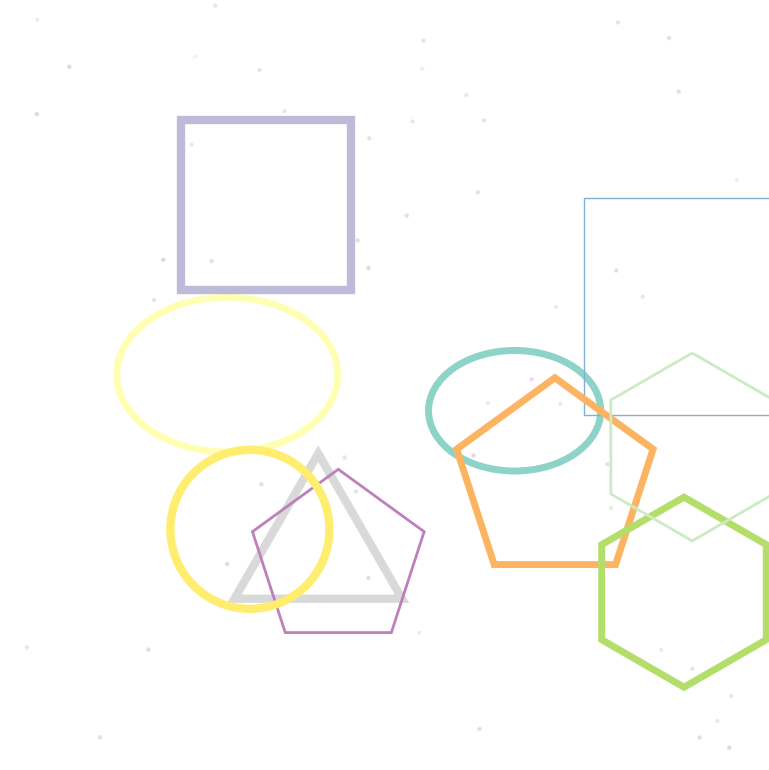[{"shape": "oval", "thickness": 2.5, "radius": 0.56, "center": [0.668, 0.467]}, {"shape": "oval", "thickness": 2.5, "radius": 0.72, "center": [0.295, 0.513]}, {"shape": "square", "thickness": 3, "radius": 0.55, "center": [0.345, 0.734]}, {"shape": "square", "thickness": 0.5, "radius": 0.7, "center": [0.898, 0.602]}, {"shape": "pentagon", "thickness": 2.5, "radius": 0.67, "center": [0.721, 0.375]}, {"shape": "hexagon", "thickness": 2.5, "radius": 0.62, "center": [0.888, 0.231]}, {"shape": "triangle", "thickness": 3, "radius": 0.63, "center": [0.413, 0.285]}, {"shape": "pentagon", "thickness": 1, "radius": 0.59, "center": [0.439, 0.273]}, {"shape": "hexagon", "thickness": 1, "radius": 0.61, "center": [0.899, 0.42]}, {"shape": "circle", "thickness": 3, "radius": 0.52, "center": [0.325, 0.313]}]